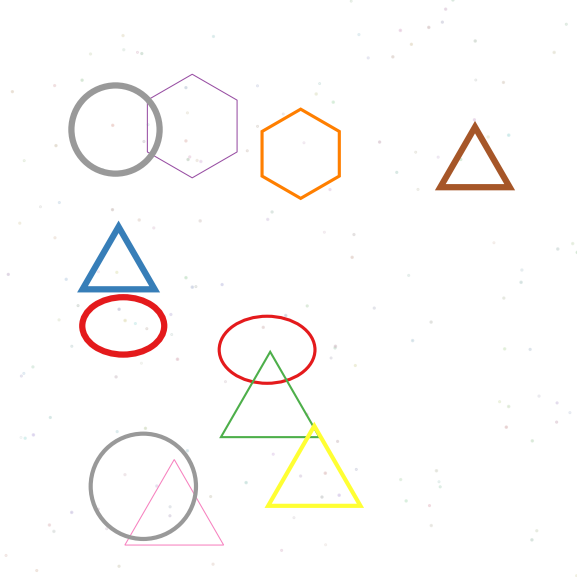[{"shape": "oval", "thickness": 1.5, "radius": 0.41, "center": [0.462, 0.393]}, {"shape": "oval", "thickness": 3, "radius": 0.35, "center": [0.213, 0.435]}, {"shape": "triangle", "thickness": 3, "radius": 0.36, "center": [0.205, 0.534]}, {"shape": "triangle", "thickness": 1, "radius": 0.49, "center": [0.468, 0.291]}, {"shape": "hexagon", "thickness": 0.5, "radius": 0.45, "center": [0.333, 0.781]}, {"shape": "hexagon", "thickness": 1.5, "radius": 0.39, "center": [0.521, 0.733]}, {"shape": "triangle", "thickness": 2, "radius": 0.46, "center": [0.544, 0.169]}, {"shape": "triangle", "thickness": 3, "radius": 0.35, "center": [0.823, 0.71]}, {"shape": "triangle", "thickness": 0.5, "radius": 0.49, "center": [0.302, 0.105]}, {"shape": "circle", "thickness": 3, "radius": 0.38, "center": [0.2, 0.775]}, {"shape": "circle", "thickness": 2, "radius": 0.46, "center": [0.248, 0.157]}]